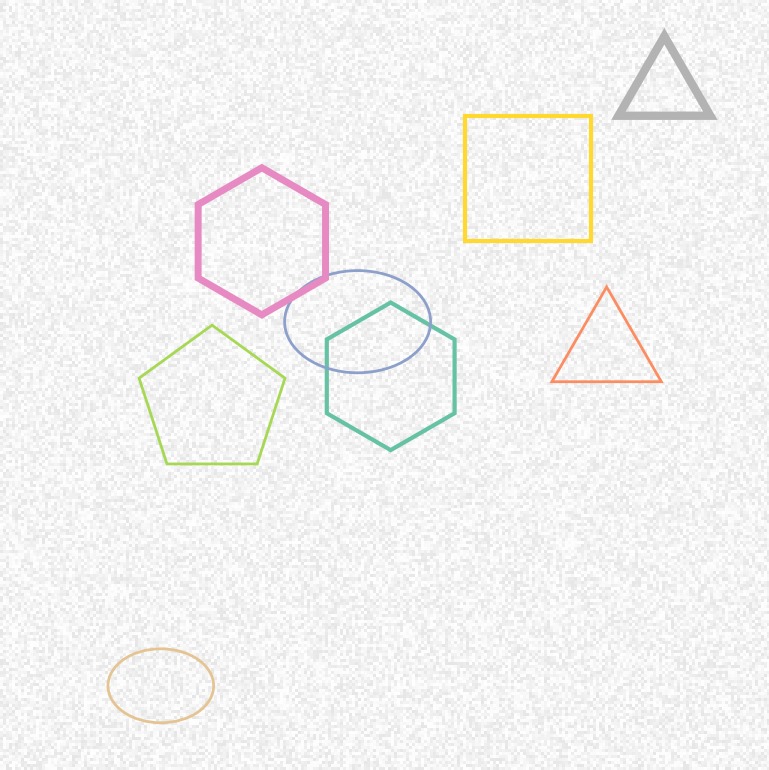[{"shape": "hexagon", "thickness": 1.5, "radius": 0.48, "center": [0.507, 0.511]}, {"shape": "triangle", "thickness": 1, "radius": 0.41, "center": [0.788, 0.545]}, {"shape": "oval", "thickness": 1, "radius": 0.47, "center": [0.464, 0.582]}, {"shape": "hexagon", "thickness": 2.5, "radius": 0.48, "center": [0.34, 0.687]}, {"shape": "pentagon", "thickness": 1, "radius": 0.5, "center": [0.275, 0.478]}, {"shape": "square", "thickness": 1.5, "radius": 0.41, "center": [0.686, 0.768]}, {"shape": "oval", "thickness": 1, "radius": 0.34, "center": [0.209, 0.109]}, {"shape": "triangle", "thickness": 3, "radius": 0.34, "center": [0.863, 0.884]}]